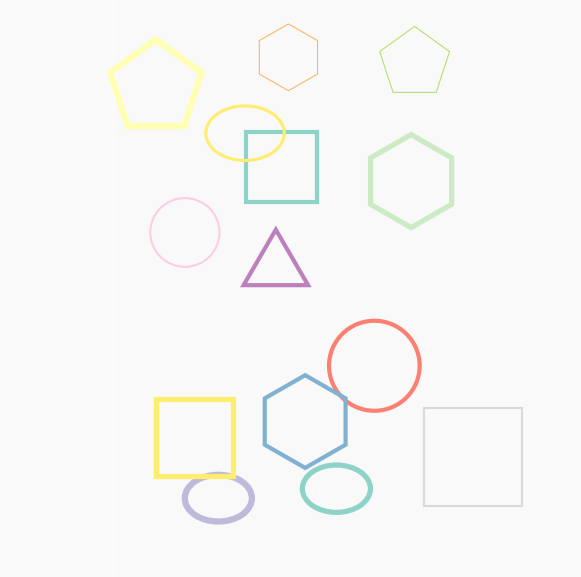[{"shape": "square", "thickness": 2, "radius": 0.3, "center": [0.485, 0.71]}, {"shape": "oval", "thickness": 2.5, "radius": 0.29, "center": [0.579, 0.153]}, {"shape": "pentagon", "thickness": 3, "radius": 0.41, "center": [0.268, 0.848]}, {"shape": "oval", "thickness": 3, "radius": 0.29, "center": [0.376, 0.137]}, {"shape": "circle", "thickness": 2, "radius": 0.39, "center": [0.644, 0.366]}, {"shape": "hexagon", "thickness": 2, "radius": 0.4, "center": [0.525, 0.269]}, {"shape": "hexagon", "thickness": 0.5, "radius": 0.29, "center": [0.496, 0.9]}, {"shape": "pentagon", "thickness": 0.5, "radius": 0.32, "center": [0.713, 0.89]}, {"shape": "circle", "thickness": 1, "radius": 0.3, "center": [0.318, 0.597]}, {"shape": "square", "thickness": 1, "radius": 0.42, "center": [0.814, 0.208]}, {"shape": "triangle", "thickness": 2, "radius": 0.32, "center": [0.475, 0.537]}, {"shape": "hexagon", "thickness": 2.5, "radius": 0.4, "center": [0.707, 0.686]}, {"shape": "oval", "thickness": 1.5, "radius": 0.34, "center": [0.422, 0.769]}, {"shape": "square", "thickness": 2.5, "radius": 0.33, "center": [0.335, 0.242]}]